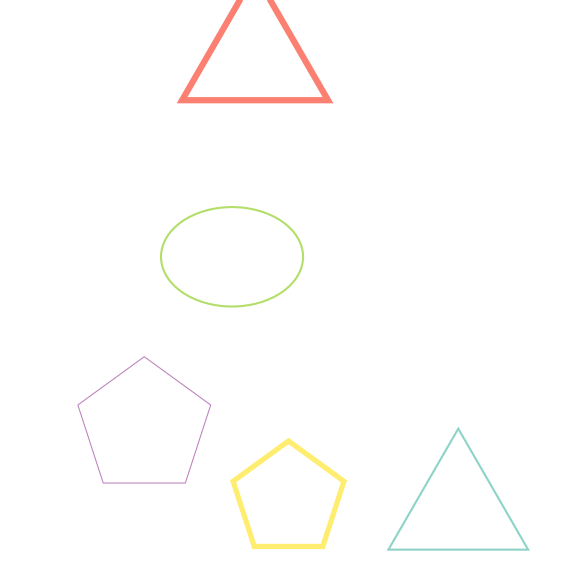[{"shape": "triangle", "thickness": 1, "radius": 0.7, "center": [0.794, 0.117]}, {"shape": "triangle", "thickness": 3, "radius": 0.73, "center": [0.442, 0.899]}, {"shape": "oval", "thickness": 1, "radius": 0.61, "center": [0.402, 0.554]}, {"shape": "pentagon", "thickness": 0.5, "radius": 0.6, "center": [0.25, 0.261]}, {"shape": "pentagon", "thickness": 2.5, "radius": 0.5, "center": [0.5, 0.135]}]